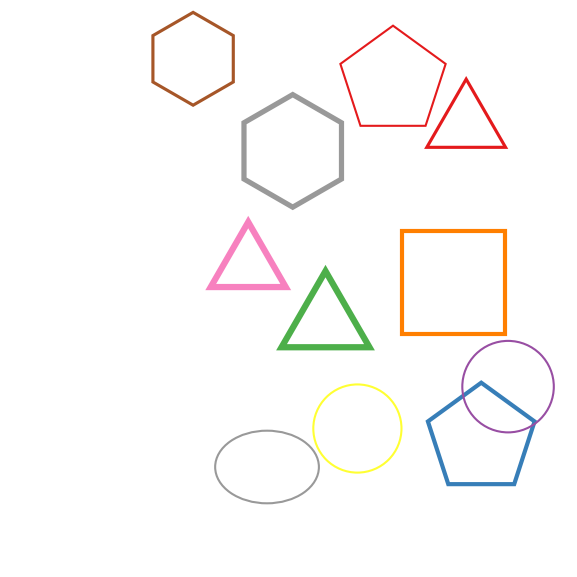[{"shape": "triangle", "thickness": 1.5, "radius": 0.39, "center": [0.807, 0.783]}, {"shape": "pentagon", "thickness": 1, "radius": 0.48, "center": [0.681, 0.859]}, {"shape": "pentagon", "thickness": 2, "radius": 0.49, "center": [0.833, 0.239]}, {"shape": "triangle", "thickness": 3, "radius": 0.44, "center": [0.564, 0.442]}, {"shape": "circle", "thickness": 1, "radius": 0.4, "center": [0.88, 0.33]}, {"shape": "square", "thickness": 2, "radius": 0.45, "center": [0.785, 0.511]}, {"shape": "circle", "thickness": 1, "radius": 0.38, "center": [0.619, 0.257]}, {"shape": "hexagon", "thickness": 1.5, "radius": 0.4, "center": [0.334, 0.897]}, {"shape": "triangle", "thickness": 3, "radius": 0.37, "center": [0.43, 0.54]}, {"shape": "hexagon", "thickness": 2.5, "radius": 0.49, "center": [0.507, 0.738]}, {"shape": "oval", "thickness": 1, "radius": 0.45, "center": [0.462, 0.19]}]